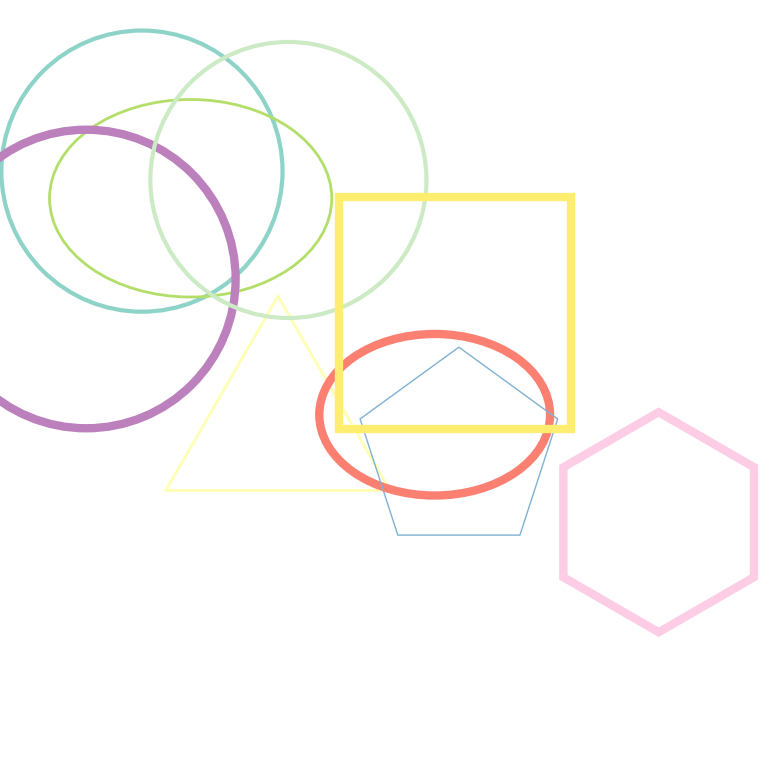[{"shape": "circle", "thickness": 1.5, "radius": 0.91, "center": [0.184, 0.778]}, {"shape": "triangle", "thickness": 1, "radius": 0.84, "center": [0.361, 0.447]}, {"shape": "oval", "thickness": 3, "radius": 0.75, "center": [0.565, 0.461]}, {"shape": "pentagon", "thickness": 0.5, "radius": 0.67, "center": [0.596, 0.414]}, {"shape": "oval", "thickness": 1, "radius": 0.92, "center": [0.248, 0.743]}, {"shape": "hexagon", "thickness": 3, "radius": 0.71, "center": [0.855, 0.322]}, {"shape": "circle", "thickness": 3, "radius": 0.97, "center": [0.112, 0.638]}, {"shape": "circle", "thickness": 1.5, "radius": 0.9, "center": [0.375, 0.766]}, {"shape": "square", "thickness": 3, "radius": 0.75, "center": [0.591, 0.593]}]